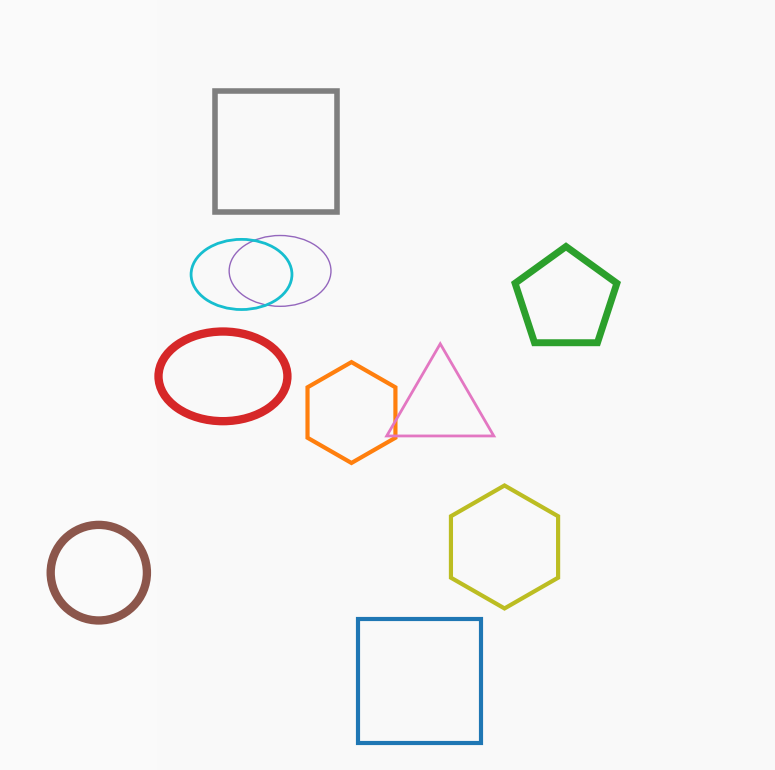[{"shape": "square", "thickness": 1.5, "radius": 0.4, "center": [0.541, 0.116]}, {"shape": "hexagon", "thickness": 1.5, "radius": 0.33, "center": [0.454, 0.464]}, {"shape": "pentagon", "thickness": 2.5, "radius": 0.35, "center": [0.73, 0.611]}, {"shape": "oval", "thickness": 3, "radius": 0.42, "center": [0.288, 0.511]}, {"shape": "oval", "thickness": 0.5, "radius": 0.33, "center": [0.361, 0.648]}, {"shape": "circle", "thickness": 3, "radius": 0.31, "center": [0.127, 0.256]}, {"shape": "triangle", "thickness": 1, "radius": 0.4, "center": [0.568, 0.474]}, {"shape": "square", "thickness": 2, "radius": 0.39, "center": [0.356, 0.804]}, {"shape": "hexagon", "thickness": 1.5, "radius": 0.4, "center": [0.651, 0.29]}, {"shape": "oval", "thickness": 1, "radius": 0.33, "center": [0.312, 0.644]}]